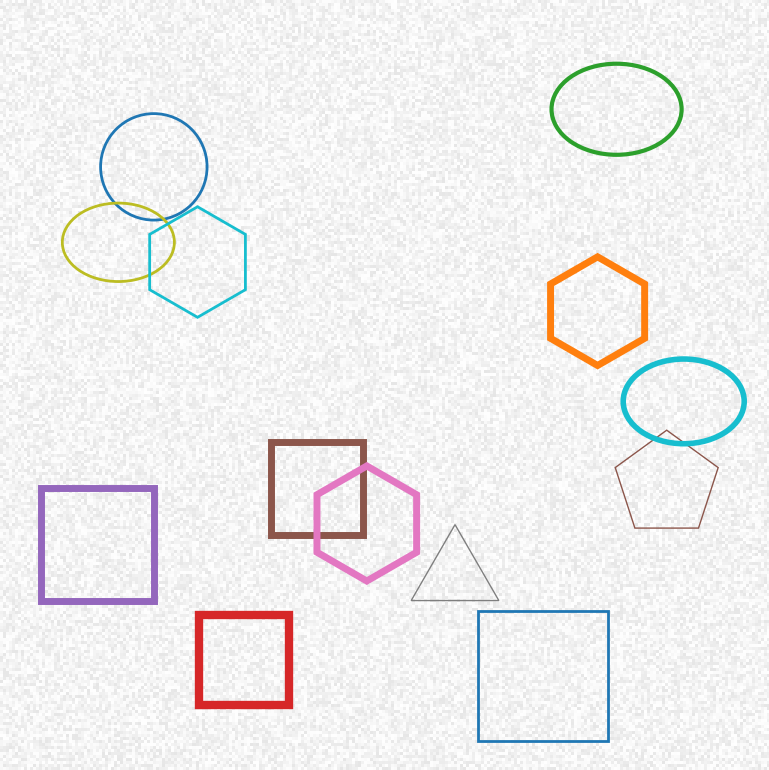[{"shape": "circle", "thickness": 1, "radius": 0.35, "center": [0.2, 0.783]}, {"shape": "square", "thickness": 1, "radius": 0.42, "center": [0.705, 0.122]}, {"shape": "hexagon", "thickness": 2.5, "radius": 0.35, "center": [0.776, 0.596]}, {"shape": "oval", "thickness": 1.5, "radius": 0.42, "center": [0.801, 0.858]}, {"shape": "square", "thickness": 3, "radius": 0.29, "center": [0.316, 0.143]}, {"shape": "square", "thickness": 2.5, "radius": 0.37, "center": [0.127, 0.293]}, {"shape": "pentagon", "thickness": 0.5, "radius": 0.35, "center": [0.866, 0.371]}, {"shape": "square", "thickness": 2.5, "radius": 0.3, "center": [0.412, 0.365]}, {"shape": "hexagon", "thickness": 2.5, "radius": 0.37, "center": [0.476, 0.32]}, {"shape": "triangle", "thickness": 0.5, "radius": 0.33, "center": [0.591, 0.253]}, {"shape": "oval", "thickness": 1, "radius": 0.36, "center": [0.154, 0.685]}, {"shape": "oval", "thickness": 2, "radius": 0.39, "center": [0.888, 0.479]}, {"shape": "hexagon", "thickness": 1, "radius": 0.36, "center": [0.257, 0.66]}]